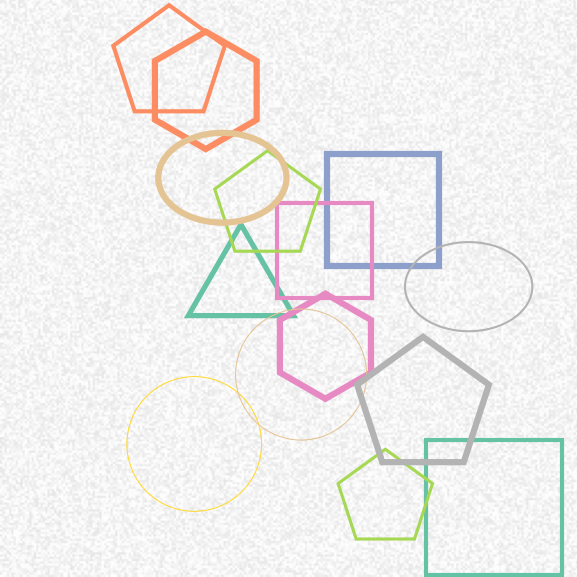[{"shape": "square", "thickness": 2, "radius": 0.59, "center": [0.855, 0.12]}, {"shape": "triangle", "thickness": 2.5, "radius": 0.53, "center": [0.417, 0.505]}, {"shape": "hexagon", "thickness": 3, "radius": 0.51, "center": [0.356, 0.843]}, {"shape": "pentagon", "thickness": 2, "radius": 0.51, "center": [0.293, 0.889]}, {"shape": "square", "thickness": 3, "radius": 0.48, "center": [0.663, 0.636]}, {"shape": "square", "thickness": 2, "radius": 0.41, "center": [0.562, 0.566]}, {"shape": "hexagon", "thickness": 3, "radius": 0.46, "center": [0.564, 0.4]}, {"shape": "pentagon", "thickness": 1.5, "radius": 0.48, "center": [0.463, 0.642]}, {"shape": "pentagon", "thickness": 1.5, "radius": 0.43, "center": [0.667, 0.135]}, {"shape": "circle", "thickness": 0.5, "radius": 0.58, "center": [0.336, 0.23]}, {"shape": "circle", "thickness": 0.5, "radius": 0.57, "center": [0.521, 0.351]}, {"shape": "oval", "thickness": 3, "radius": 0.56, "center": [0.385, 0.691]}, {"shape": "pentagon", "thickness": 3, "radius": 0.6, "center": [0.733, 0.296]}, {"shape": "oval", "thickness": 1, "radius": 0.55, "center": [0.812, 0.503]}]